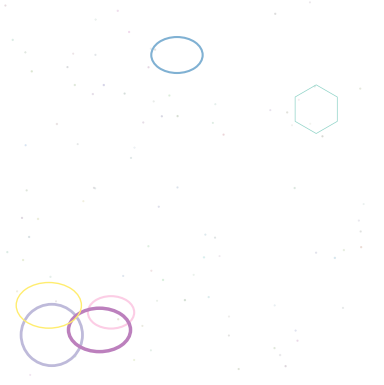[{"shape": "hexagon", "thickness": 0.5, "radius": 0.32, "center": [0.821, 0.716]}, {"shape": "circle", "thickness": 2, "radius": 0.4, "center": [0.134, 0.13]}, {"shape": "oval", "thickness": 1.5, "radius": 0.33, "center": [0.46, 0.857]}, {"shape": "oval", "thickness": 1.5, "radius": 0.3, "center": [0.288, 0.189]}, {"shape": "oval", "thickness": 2.5, "radius": 0.4, "center": [0.258, 0.143]}, {"shape": "oval", "thickness": 1, "radius": 0.42, "center": [0.127, 0.207]}]